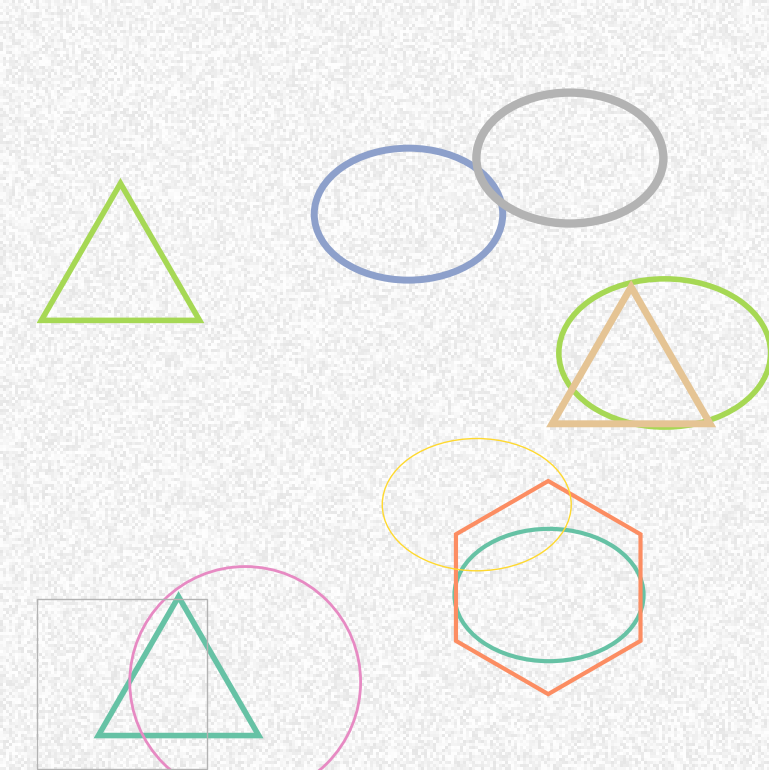[{"shape": "triangle", "thickness": 2, "radius": 0.6, "center": [0.232, 0.105]}, {"shape": "oval", "thickness": 1.5, "radius": 0.61, "center": [0.713, 0.227]}, {"shape": "hexagon", "thickness": 1.5, "radius": 0.69, "center": [0.712, 0.237]}, {"shape": "oval", "thickness": 2.5, "radius": 0.61, "center": [0.53, 0.722]}, {"shape": "circle", "thickness": 1, "radius": 0.75, "center": [0.318, 0.114]}, {"shape": "oval", "thickness": 2, "radius": 0.69, "center": [0.863, 0.542]}, {"shape": "triangle", "thickness": 2, "radius": 0.59, "center": [0.156, 0.643]}, {"shape": "oval", "thickness": 0.5, "radius": 0.61, "center": [0.619, 0.345]}, {"shape": "triangle", "thickness": 2.5, "radius": 0.59, "center": [0.82, 0.509]}, {"shape": "oval", "thickness": 3, "radius": 0.61, "center": [0.74, 0.795]}, {"shape": "square", "thickness": 0.5, "radius": 0.55, "center": [0.158, 0.112]}]